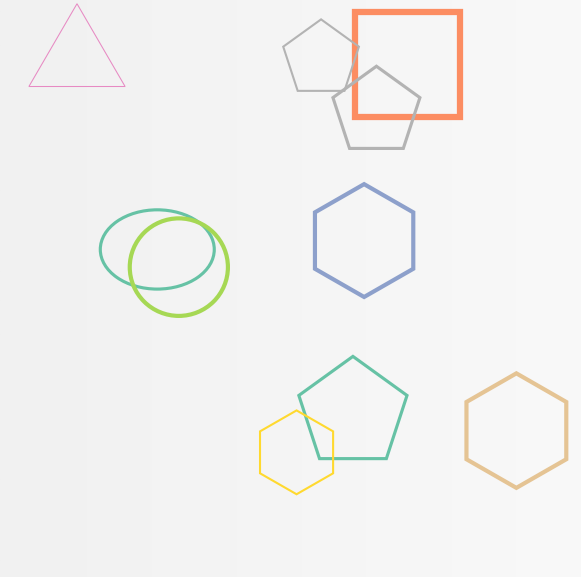[{"shape": "pentagon", "thickness": 1.5, "radius": 0.49, "center": [0.607, 0.284]}, {"shape": "oval", "thickness": 1.5, "radius": 0.49, "center": [0.271, 0.567]}, {"shape": "square", "thickness": 3, "radius": 0.45, "center": [0.701, 0.888]}, {"shape": "hexagon", "thickness": 2, "radius": 0.49, "center": [0.626, 0.583]}, {"shape": "triangle", "thickness": 0.5, "radius": 0.48, "center": [0.132, 0.897]}, {"shape": "circle", "thickness": 2, "radius": 0.42, "center": [0.308, 0.537]}, {"shape": "hexagon", "thickness": 1, "radius": 0.36, "center": [0.51, 0.216]}, {"shape": "hexagon", "thickness": 2, "radius": 0.5, "center": [0.888, 0.253]}, {"shape": "pentagon", "thickness": 1, "radius": 0.34, "center": [0.552, 0.897]}, {"shape": "pentagon", "thickness": 1.5, "radius": 0.39, "center": [0.648, 0.806]}]